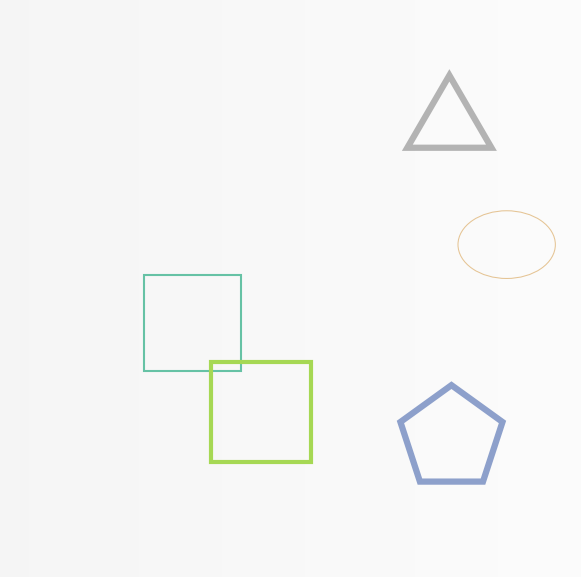[{"shape": "square", "thickness": 1, "radius": 0.42, "center": [0.332, 0.44]}, {"shape": "pentagon", "thickness": 3, "radius": 0.46, "center": [0.777, 0.24]}, {"shape": "square", "thickness": 2, "radius": 0.43, "center": [0.449, 0.285]}, {"shape": "oval", "thickness": 0.5, "radius": 0.42, "center": [0.872, 0.576]}, {"shape": "triangle", "thickness": 3, "radius": 0.42, "center": [0.773, 0.785]}]